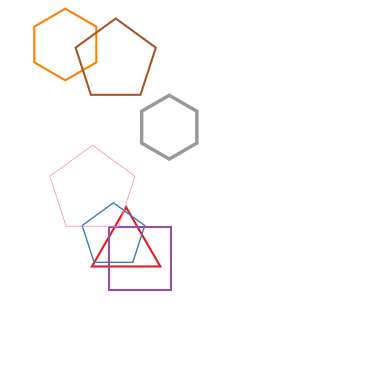[{"shape": "triangle", "thickness": 1.5, "radius": 0.51, "center": [0.328, 0.359]}, {"shape": "pentagon", "thickness": 1, "radius": 0.43, "center": [0.295, 0.388]}, {"shape": "square", "thickness": 1.5, "radius": 0.4, "center": [0.365, 0.328]}, {"shape": "hexagon", "thickness": 1.5, "radius": 0.46, "center": [0.17, 0.884]}, {"shape": "pentagon", "thickness": 1.5, "radius": 0.55, "center": [0.301, 0.842]}, {"shape": "pentagon", "thickness": 0.5, "radius": 0.58, "center": [0.24, 0.506]}, {"shape": "hexagon", "thickness": 2.5, "radius": 0.41, "center": [0.44, 0.67]}]